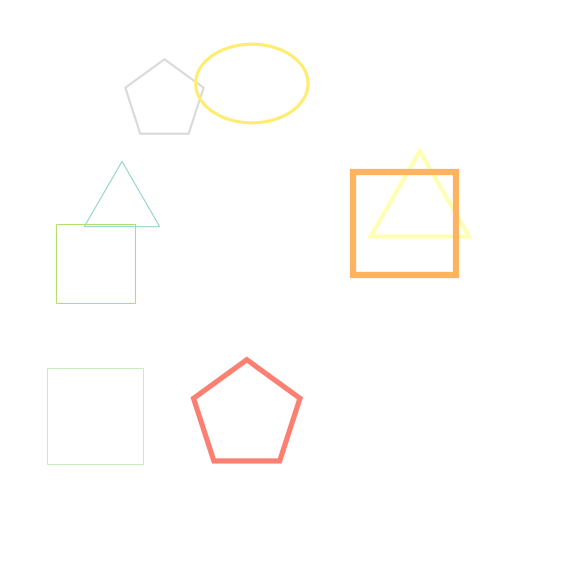[{"shape": "triangle", "thickness": 0.5, "radius": 0.38, "center": [0.211, 0.644]}, {"shape": "triangle", "thickness": 2, "radius": 0.49, "center": [0.727, 0.639]}, {"shape": "pentagon", "thickness": 2.5, "radius": 0.48, "center": [0.427, 0.279]}, {"shape": "square", "thickness": 3, "radius": 0.44, "center": [0.701, 0.612]}, {"shape": "square", "thickness": 0.5, "radius": 0.34, "center": [0.165, 0.543]}, {"shape": "pentagon", "thickness": 1, "radius": 0.36, "center": [0.285, 0.825]}, {"shape": "square", "thickness": 0.5, "radius": 0.42, "center": [0.164, 0.279]}, {"shape": "oval", "thickness": 1.5, "radius": 0.49, "center": [0.436, 0.854]}]